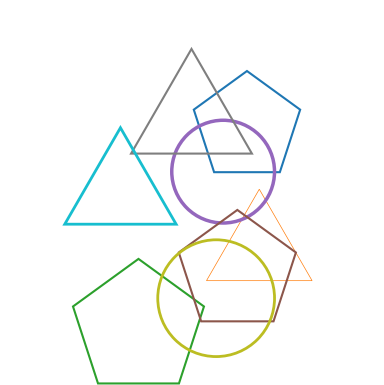[{"shape": "pentagon", "thickness": 1.5, "radius": 0.73, "center": [0.642, 0.67]}, {"shape": "triangle", "thickness": 0.5, "radius": 0.79, "center": [0.673, 0.35]}, {"shape": "pentagon", "thickness": 1.5, "radius": 0.89, "center": [0.36, 0.149]}, {"shape": "circle", "thickness": 2.5, "radius": 0.67, "center": [0.58, 0.554]}, {"shape": "pentagon", "thickness": 1.5, "radius": 0.8, "center": [0.616, 0.295]}, {"shape": "triangle", "thickness": 1.5, "radius": 0.91, "center": [0.497, 0.692]}, {"shape": "circle", "thickness": 2, "radius": 0.76, "center": [0.561, 0.225]}, {"shape": "triangle", "thickness": 2, "radius": 0.84, "center": [0.313, 0.501]}]